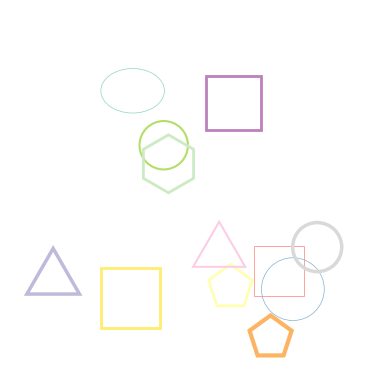[{"shape": "oval", "thickness": 0.5, "radius": 0.41, "center": [0.345, 0.764]}, {"shape": "pentagon", "thickness": 2, "radius": 0.3, "center": [0.599, 0.254]}, {"shape": "triangle", "thickness": 2.5, "radius": 0.39, "center": [0.138, 0.276]}, {"shape": "square", "thickness": 0.5, "radius": 0.32, "center": [0.726, 0.295]}, {"shape": "circle", "thickness": 0.5, "radius": 0.41, "center": [0.761, 0.249]}, {"shape": "pentagon", "thickness": 3, "radius": 0.29, "center": [0.703, 0.123]}, {"shape": "circle", "thickness": 1.5, "radius": 0.31, "center": [0.425, 0.623]}, {"shape": "triangle", "thickness": 1.5, "radius": 0.39, "center": [0.569, 0.346]}, {"shape": "circle", "thickness": 2.5, "radius": 0.32, "center": [0.824, 0.358]}, {"shape": "square", "thickness": 2, "radius": 0.35, "center": [0.607, 0.732]}, {"shape": "hexagon", "thickness": 2, "radius": 0.38, "center": [0.438, 0.575]}, {"shape": "square", "thickness": 2, "radius": 0.39, "center": [0.339, 0.226]}]